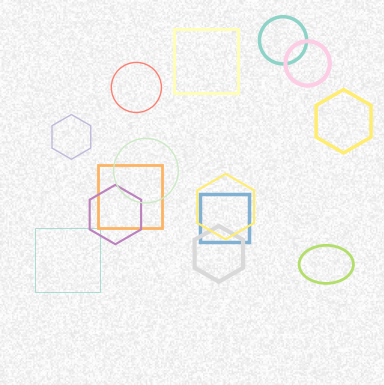[{"shape": "square", "thickness": 0.5, "radius": 0.42, "center": [0.175, 0.325]}, {"shape": "circle", "thickness": 2.5, "radius": 0.31, "center": [0.735, 0.895]}, {"shape": "square", "thickness": 2, "radius": 0.41, "center": [0.535, 0.842]}, {"shape": "hexagon", "thickness": 1, "radius": 0.29, "center": [0.185, 0.644]}, {"shape": "circle", "thickness": 1, "radius": 0.33, "center": [0.354, 0.773]}, {"shape": "square", "thickness": 2.5, "radius": 0.31, "center": [0.583, 0.433]}, {"shape": "square", "thickness": 2, "radius": 0.42, "center": [0.338, 0.49]}, {"shape": "oval", "thickness": 2, "radius": 0.35, "center": [0.847, 0.313]}, {"shape": "circle", "thickness": 3, "radius": 0.29, "center": [0.799, 0.835]}, {"shape": "hexagon", "thickness": 3, "radius": 0.36, "center": [0.568, 0.341]}, {"shape": "hexagon", "thickness": 1.5, "radius": 0.39, "center": [0.3, 0.443]}, {"shape": "circle", "thickness": 1, "radius": 0.42, "center": [0.379, 0.557]}, {"shape": "hexagon", "thickness": 1.5, "radius": 0.43, "center": [0.586, 0.463]}, {"shape": "hexagon", "thickness": 2.5, "radius": 0.41, "center": [0.892, 0.685]}]